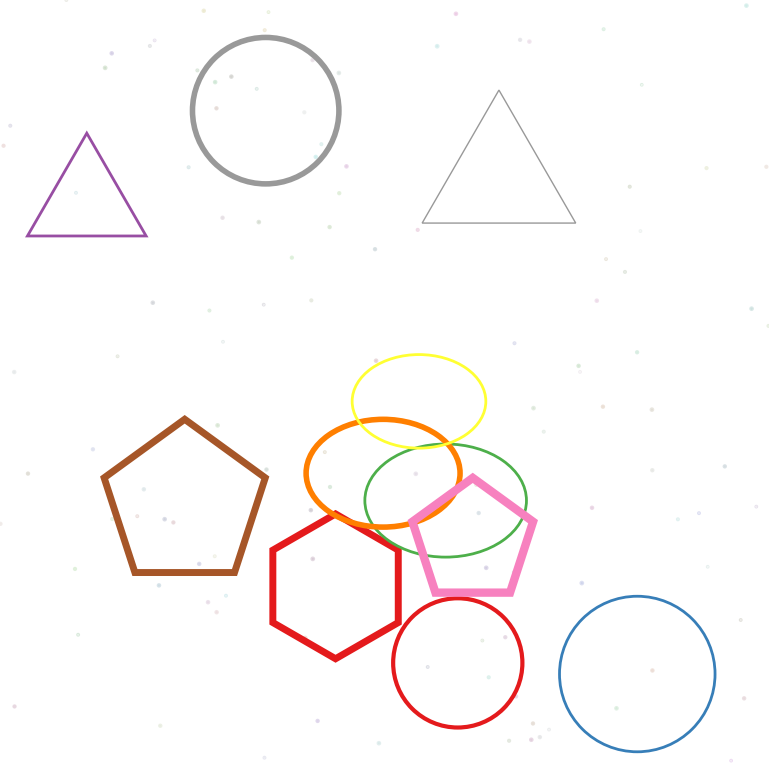[{"shape": "hexagon", "thickness": 2.5, "radius": 0.47, "center": [0.436, 0.239]}, {"shape": "circle", "thickness": 1.5, "radius": 0.42, "center": [0.595, 0.139]}, {"shape": "circle", "thickness": 1, "radius": 0.51, "center": [0.828, 0.125]}, {"shape": "oval", "thickness": 1, "radius": 0.52, "center": [0.579, 0.35]}, {"shape": "triangle", "thickness": 1, "radius": 0.44, "center": [0.113, 0.738]}, {"shape": "oval", "thickness": 2, "radius": 0.5, "center": [0.498, 0.385]}, {"shape": "oval", "thickness": 1, "radius": 0.43, "center": [0.544, 0.479]}, {"shape": "pentagon", "thickness": 2.5, "radius": 0.55, "center": [0.24, 0.345]}, {"shape": "pentagon", "thickness": 3, "radius": 0.41, "center": [0.614, 0.297]}, {"shape": "triangle", "thickness": 0.5, "radius": 0.58, "center": [0.648, 0.768]}, {"shape": "circle", "thickness": 2, "radius": 0.48, "center": [0.345, 0.856]}]